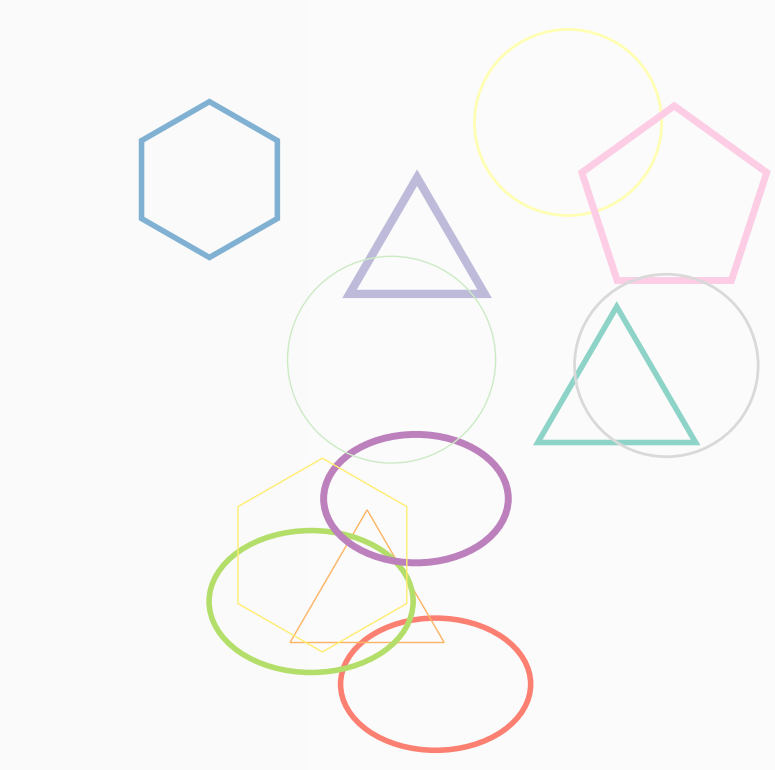[{"shape": "triangle", "thickness": 2, "radius": 0.59, "center": [0.796, 0.484]}, {"shape": "circle", "thickness": 1, "radius": 0.6, "center": [0.733, 0.841]}, {"shape": "triangle", "thickness": 3, "radius": 0.5, "center": [0.538, 0.669]}, {"shape": "oval", "thickness": 2, "radius": 0.61, "center": [0.562, 0.111]}, {"shape": "hexagon", "thickness": 2, "radius": 0.51, "center": [0.27, 0.767]}, {"shape": "triangle", "thickness": 0.5, "radius": 0.57, "center": [0.474, 0.223]}, {"shape": "oval", "thickness": 2, "radius": 0.66, "center": [0.401, 0.219]}, {"shape": "pentagon", "thickness": 2.5, "radius": 0.63, "center": [0.87, 0.737]}, {"shape": "circle", "thickness": 1, "radius": 0.59, "center": [0.86, 0.525]}, {"shape": "oval", "thickness": 2.5, "radius": 0.6, "center": [0.537, 0.352]}, {"shape": "circle", "thickness": 0.5, "radius": 0.67, "center": [0.505, 0.533]}, {"shape": "hexagon", "thickness": 0.5, "radius": 0.63, "center": [0.416, 0.279]}]